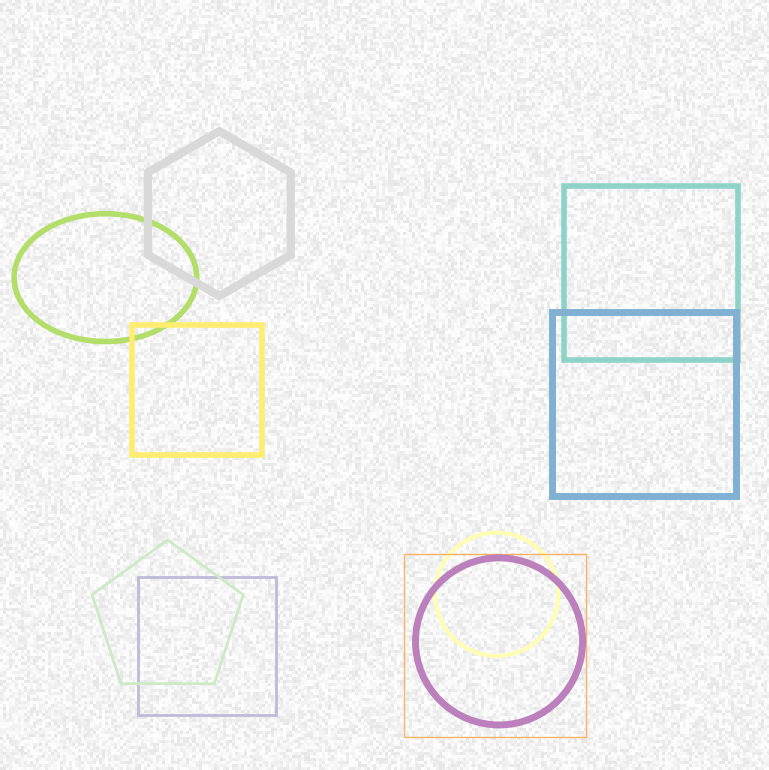[{"shape": "square", "thickness": 2, "radius": 0.57, "center": [0.845, 0.646]}, {"shape": "circle", "thickness": 1.5, "radius": 0.4, "center": [0.645, 0.228]}, {"shape": "square", "thickness": 1, "radius": 0.45, "center": [0.269, 0.161]}, {"shape": "square", "thickness": 2.5, "radius": 0.6, "center": [0.836, 0.475]}, {"shape": "square", "thickness": 0.5, "radius": 0.59, "center": [0.643, 0.162]}, {"shape": "oval", "thickness": 2, "radius": 0.59, "center": [0.137, 0.639]}, {"shape": "hexagon", "thickness": 3, "radius": 0.54, "center": [0.285, 0.723]}, {"shape": "circle", "thickness": 2.5, "radius": 0.54, "center": [0.648, 0.167]}, {"shape": "pentagon", "thickness": 1, "radius": 0.52, "center": [0.218, 0.196]}, {"shape": "square", "thickness": 2, "radius": 0.42, "center": [0.255, 0.493]}]